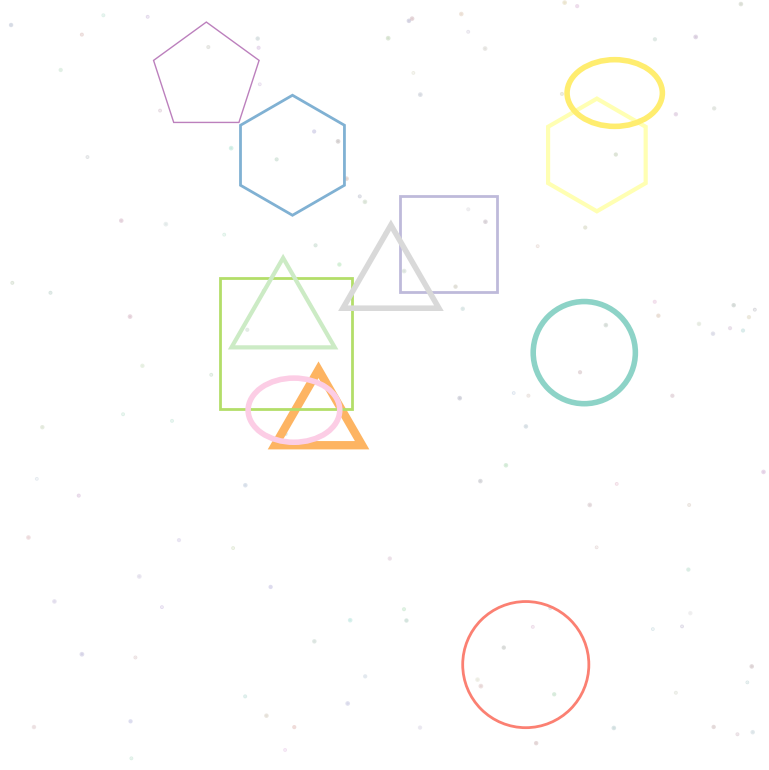[{"shape": "circle", "thickness": 2, "radius": 0.33, "center": [0.759, 0.542]}, {"shape": "hexagon", "thickness": 1.5, "radius": 0.37, "center": [0.775, 0.799]}, {"shape": "square", "thickness": 1, "radius": 0.31, "center": [0.583, 0.683]}, {"shape": "circle", "thickness": 1, "radius": 0.41, "center": [0.683, 0.137]}, {"shape": "hexagon", "thickness": 1, "radius": 0.39, "center": [0.38, 0.798]}, {"shape": "triangle", "thickness": 3, "radius": 0.33, "center": [0.414, 0.454]}, {"shape": "square", "thickness": 1, "radius": 0.43, "center": [0.371, 0.554]}, {"shape": "oval", "thickness": 2, "radius": 0.3, "center": [0.382, 0.467]}, {"shape": "triangle", "thickness": 2, "radius": 0.36, "center": [0.508, 0.636]}, {"shape": "pentagon", "thickness": 0.5, "radius": 0.36, "center": [0.268, 0.899]}, {"shape": "triangle", "thickness": 1.5, "radius": 0.39, "center": [0.368, 0.588]}, {"shape": "oval", "thickness": 2, "radius": 0.31, "center": [0.798, 0.879]}]